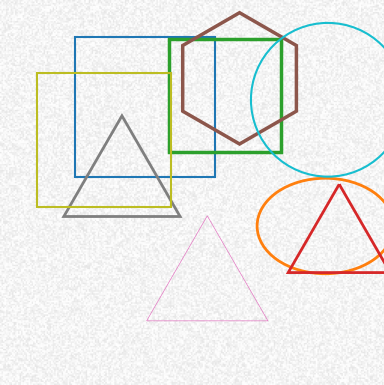[{"shape": "square", "thickness": 1.5, "radius": 0.91, "center": [0.377, 0.721]}, {"shape": "oval", "thickness": 2, "radius": 0.89, "center": [0.845, 0.413]}, {"shape": "square", "thickness": 2.5, "radius": 0.73, "center": [0.585, 0.752]}, {"shape": "triangle", "thickness": 2, "radius": 0.76, "center": [0.881, 0.368]}, {"shape": "hexagon", "thickness": 2.5, "radius": 0.85, "center": [0.622, 0.797]}, {"shape": "triangle", "thickness": 0.5, "radius": 0.91, "center": [0.538, 0.258]}, {"shape": "triangle", "thickness": 2, "radius": 0.87, "center": [0.317, 0.525]}, {"shape": "square", "thickness": 1.5, "radius": 0.87, "center": [0.27, 0.637]}, {"shape": "circle", "thickness": 1.5, "radius": 1.0, "center": [0.851, 0.741]}]